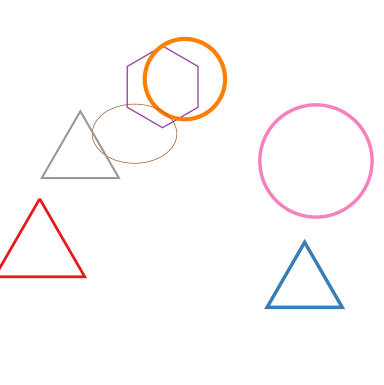[{"shape": "triangle", "thickness": 2, "radius": 0.68, "center": [0.103, 0.349]}, {"shape": "triangle", "thickness": 2.5, "radius": 0.56, "center": [0.791, 0.258]}, {"shape": "hexagon", "thickness": 1, "radius": 0.53, "center": [0.422, 0.774]}, {"shape": "circle", "thickness": 3, "radius": 0.52, "center": [0.48, 0.795]}, {"shape": "oval", "thickness": 0.5, "radius": 0.55, "center": [0.349, 0.653]}, {"shape": "circle", "thickness": 2.5, "radius": 0.73, "center": [0.821, 0.582]}, {"shape": "triangle", "thickness": 1.5, "radius": 0.58, "center": [0.209, 0.595]}]